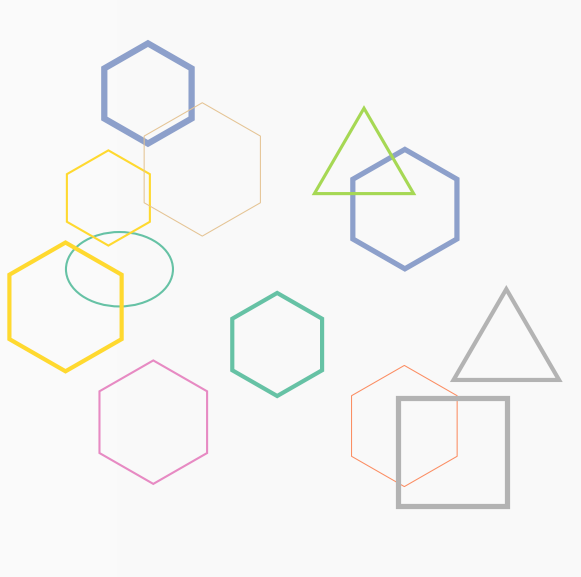[{"shape": "oval", "thickness": 1, "radius": 0.46, "center": [0.206, 0.533]}, {"shape": "hexagon", "thickness": 2, "radius": 0.45, "center": [0.477, 0.403]}, {"shape": "hexagon", "thickness": 0.5, "radius": 0.52, "center": [0.696, 0.261]}, {"shape": "hexagon", "thickness": 3, "radius": 0.43, "center": [0.255, 0.837]}, {"shape": "hexagon", "thickness": 2.5, "radius": 0.52, "center": [0.697, 0.637]}, {"shape": "hexagon", "thickness": 1, "radius": 0.53, "center": [0.264, 0.268]}, {"shape": "triangle", "thickness": 1.5, "radius": 0.49, "center": [0.626, 0.713]}, {"shape": "hexagon", "thickness": 1, "radius": 0.41, "center": [0.186, 0.656]}, {"shape": "hexagon", "thickness": 2, "radius": 0.56, "center": [0.113, 0.468]}, {"shape": "hexagon", "thickness": 0.5, "radius": 0.58, "center": [0.348, 0.706]}, {"shape": "square", "thickness": 2.5, "radius": 0.47, "center": [0.778, 0.217]}, {"shape": "triangle", "thickness": 2, "radius": 0.52, "center": [0.871, 0.394]}]